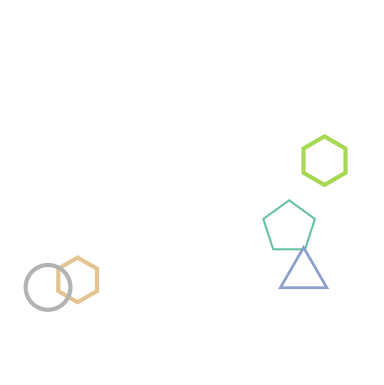[{"shape": "pentagon", "thickness": 1.5, "radius": 0.35, "center": [0.751, 0.409]}, {"shape": "triangle", "thickness": 2, "radius": 0.35, "center": [0.789, 0.288]}, {"shape": "hexagon", "thickness": 3, "radius": 0.32, "center": [0.843, 0.583]}, {"shape": "hexagon", "thickness": 3, "radius": 0.29, "center": [0.202, 0.273]}, {"shape": "circle", "thickness": 3, "radius": 0.29, "center": [0.125, 0.254]}]